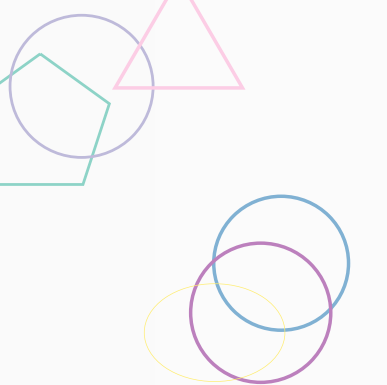[{"shape": "pentagon", "thickness": 2, "radius": 0.94, "center": [0.104, 0.673]}, {"shape": "circle", "thickness": 2, "radius": 0.92, "center": [0.211, 0.776]}, {"shape": "circle", "thickness": 2.5, "radius": 0.87, "center": [0.726, 0.316]}, {"shape": "triangle", "thickness": 2.5, "radius": 0.95, "center": [0.461, 0.867]}, {"shape": "circle", "thickness": 2.5, "radius": 0.9, "center": [0.673, 0.188]}, {"shape": "oval", "thickness": 0.5, "radius": 0.91, "center": [0.554, 0.136]}]